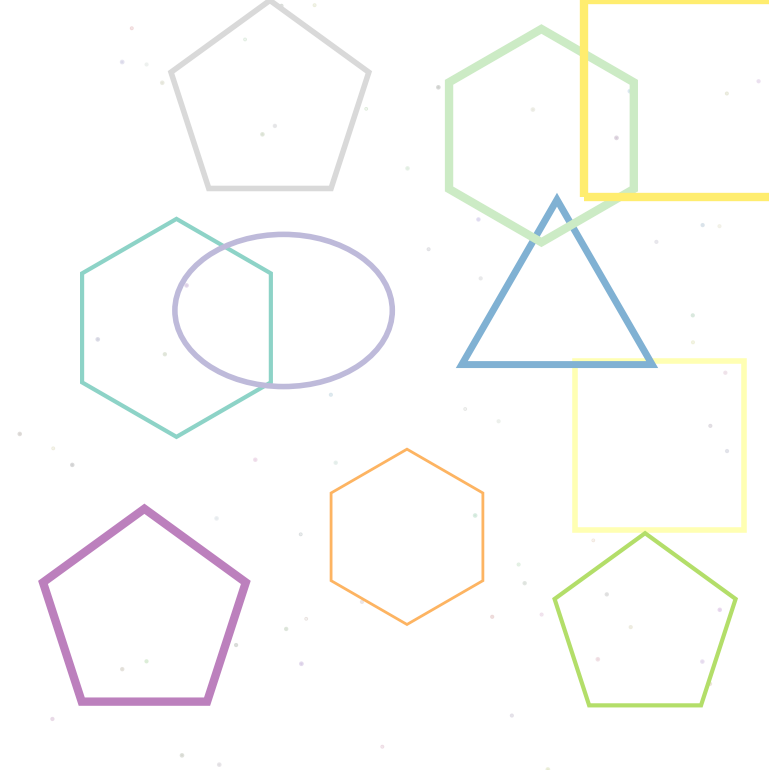[{"shape": "hexagon", "thickness": 1.5, "radius": 0.71, "center": [0.229, 0.574]}, {"shape": "square", "thickness": 2, "radius": 0.55, "center": [0.857, 0.422]}, {"shape": "oval", "thickness": 2, "radius": 0.71, "center": [0.368, 0.597]}, {"shape": "triangle", "thickness": 2.5, "radius": 0.71, "center": [0.723, 0.598]}, {"shape": "hexagon", "thickness": 1, "radius": 0.57, "center": [0.529, 0.303]}, {"shape": "pentagon", "thickness": 1.5, "radius": 0.62, "center": [0.838, 0.184]}, {"shape": "pentagon", "thickness": 2, "radius": 0.68, "center": [0.351, 0.864]}, {"shape": "pentagon", "thickness": 3, "radius": 0.69, "center": [0.188, 0.201]}, {"shape": "hexagon", "thickness": 3, "radius": 0.69, "center": [0.703, 0.824]}, {"shape": "square", "thickness": 3, "radius": 0.64, "center": [0.887, 0.872]}]